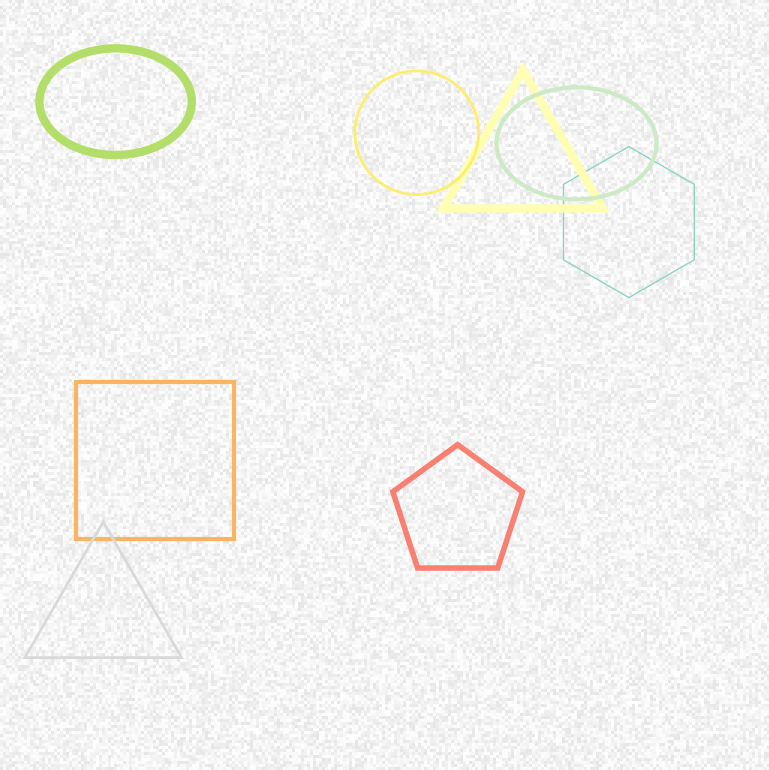[{"shape": "hexagon", "thickness": 0.5, "radius": 0.49, "center": [0.817, 0.712]}, {"shape": "triangle", "thickness": 3, "radius": 0.6, "center": [0.679, 0.789]}, {"shape": "pentagon", "thickness": 2, "radius": 0.44, "center": [0.594, 0.334]}, {"shape": "square", "thickness": 1.5, "radius": 0.51, "center": [0.201, 0.402]}, {"shape": "oval", "thickness": 3, "radius": 0.49, "center": [0.15, 0.868]}, {"shape": "triangle", "thickness": 1, "radius": 0.59, "center": [0.134, 0.205]}, {"shape": "oval", "thickness": 1.5, "radius": 0.52, "center": [0.749, 0.814]}, {"shape": "circle", "thickness": 1, "radius": 0.4, "center": [0.541, 0.828]}]